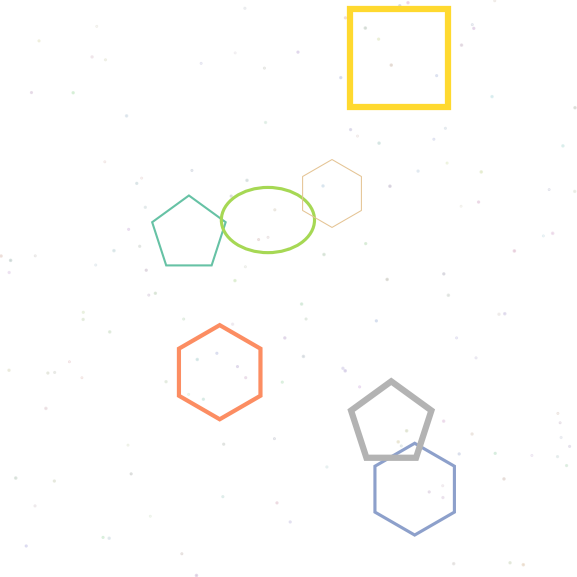[{"shape": "pentagon", "thickness": 1, "radius": 0.33, "center": [0.327, 0.594]}, {"shape": "hexagon", "thickness": 2, "radius": 0.41, "center": [0.38, 0.355]}, {"shape": "hexagon", "thickness": 1.5, "radius": 0.4, "center": [0.718, 0.152]}, {"shape": "oval", "thickness": 1.5, "radius": 0.4, "center": [0.464, 0.618]}, {"shape": "square", "thickness": 3, "radius": 0.42, "center": [0.691, 0.899]}, {"shape": "hexagon", "thickness": 0.5, "radius": 0.29, "center": [0.575, 0.664]}, {"shape": "pentagon", "thickness": 3, "radius": 0.37, "center": [0.677, 0.266]}]